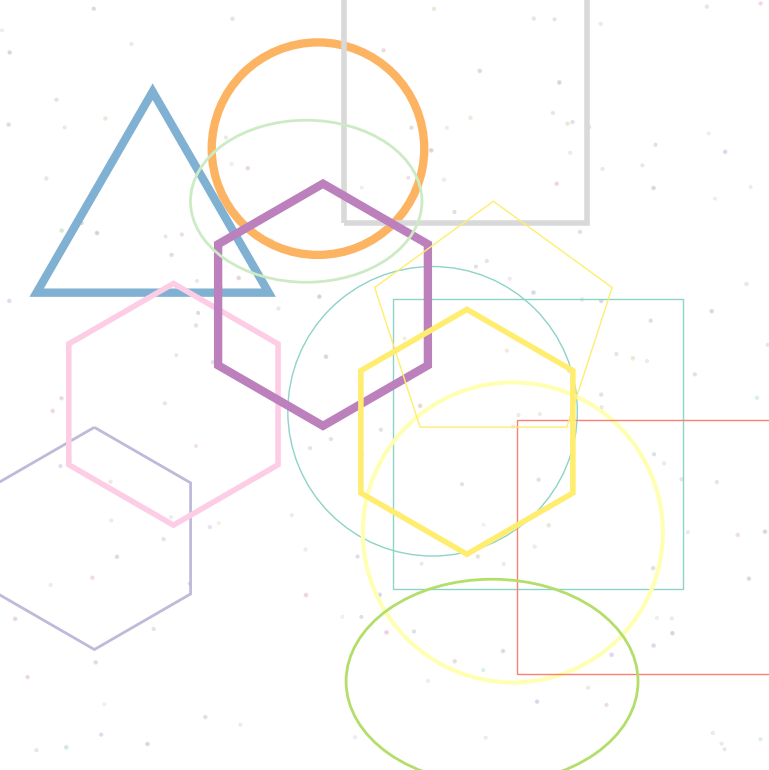[{"shape": "square", "thickness": 0.5, "radius": 0.94, "center": [0.699, 0.423]}, {"shape": "circle", "thickness": 0.5, "radius": 0.94, "center": [0.562, 0.466]}, {"shape": "circle", "thickness": 1.5, "radius": 0.97, "center": [0.666, 0.309]}, {"shape": "hexagon", "thickness": 1, "radius": 0.72, "center": [0.123, 0.301]}, {"shape": "square", "thickness": 0.5, "radius": 0.83, "center": [0.837, 0.289]}, {"shape": "triangle", "thickness": 3, "radius": 0.87, "center": [0.198, 0.707]}, {"shape": "circle", "thickness": 3, "radius": 0.69, "center": [0.413, 0.807]}, {"shape": "oval", "thickness": 1, "radius": 0.95, "center": [0.639, 0.115]}, {"shape": "hexagon", "thickness": 2, "radius": 0.78, "center": [0.225, 0.475]}, {"shape": "square", "thickness": 2, "radius": 0.79, "center": [0.605, 0.869]}, {"shape": "hexagon", "thickness": 3, "radius": 0.79, "center": [0.419, 0.604]}, {"shape": "oval", "thickness": 1, "radius": 0.75, "center": [0.398, 0.739]}, {"shape": "hexagon", "thickness": 2, "radius": 0.79, "center": [0.606, 0.439]}, {"shape": "pentagon", "thickness": 0.5, "radius": 0.81, "center": [0.641, 0.577]}]